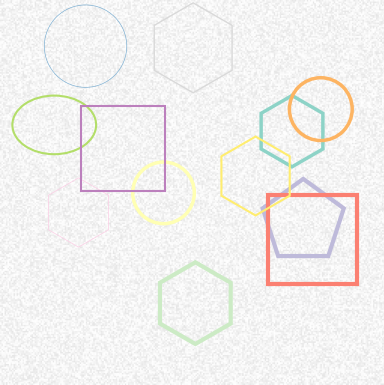[{"shape": "hexagon", "thickness": 2.5, "radius": 0.46, "center": [0.758, 0.659]}, {"shape": "circle", "thickness": 2.5, "radius": 0.4, "center": [0.425, 0.499]}, {"shape": "pentagon", "thickness": 3, "radius": 0.55, "center": [0.788, 0.425]}, {"shape": "square", "thickness": 3, "radius": 0.58, "center": [0.812, 0.378]}, {"shape": "circle", "thickness": 0.5, "radius": 0.54, "center": [0.222, 0.88]}, {"shape": "circle", "thickness": 2.5, "radius": 0.41, "center": [0.833, 0.717]}, {"shape": "oval", "thickness": 1.5, "radius": 0.54, "center": [0.141, 0.676]}, {"shape": "hexagon", "thickness": 0.5, "radius": 0.45, "center": [0.204, 0.448]}, {"shape": "hexagon", "thickness": 1, "radius": 0.58, "center": [0.502, 0.876]}, {"shape": "square", "thickness": 1.5, "radius": 0.55, "center": [0.319, 0.614]}, {"shape": "hexagon", "thickness": 3, "radius": 0.53, "center": [0.507, 0.213]}, {"shape": "hexagon", "thickness": 1.5, "radius": 0.51, "center": [0.664, 0.543]}]